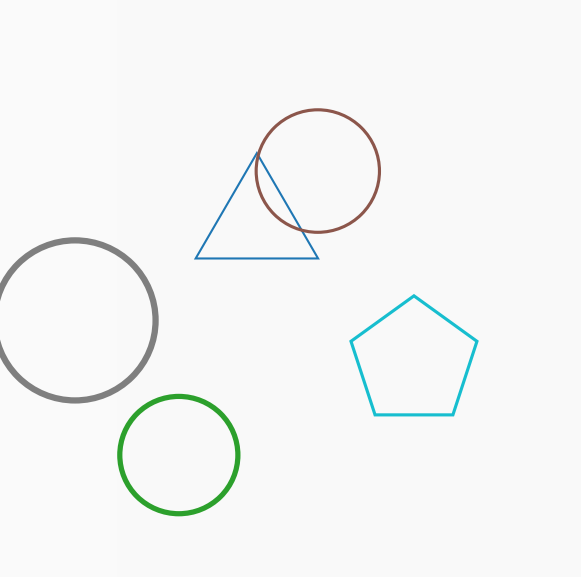[{"shape": "triangle", "thickness": 1, "radius": 0.61, "center": [0.442, 0.612]}, {"shape": "circle", "thickness": 2.5, "radius": 0.51, "center": [0.308, 0.211]}, {"shape": "circle", "thickness": 1.5, "radius": 0.53, "center": [0.547, 0.703]}, {"shape": "circle", "thickness": 3, "radius": 0.69, "center": [0.129, 0.444]}, {"shape": "pentagon", "thickness": 1.5, "radius": 0.57, "center": [0.712, 0.373]}]